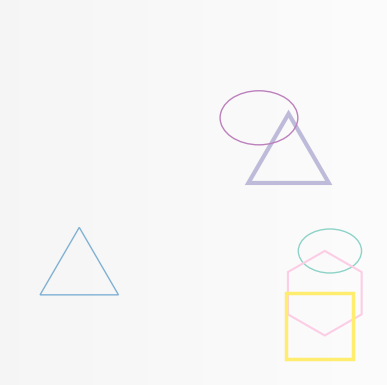[{"shape": "oval", "thickness": 1, "radius": 0.41, "center": [0.851, 0.348]}, {"shape": "triangle", "thickness": 3, "radius": 0.6, "center": [0.745, 0.585]}, {"shape": "triangle", "thickness": 1, "radius": 0.58, "center": [0.205, 0.293]}, {"shape": "hexagon", "thickness": 1.5, "radius": 0.55, "center": [0.838, 0.238]}, {"shape": "oval", "thickness": 1, "radius": 0.5, "center": [0.668, 0.694]}, {"shape": "square", "thickness": 2.5, "radius": 0.43, "center": [0.824, 0.154]}]